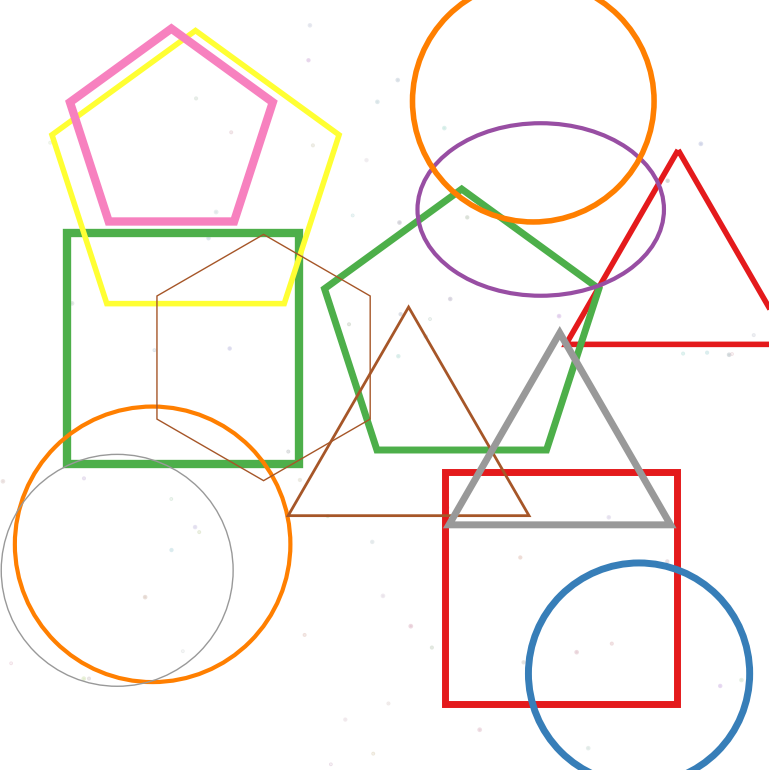[{"shape": "square", "thickness": 2.5, "radius": 0.75, "center": [0.729, 0.236]}, {"shape": "triangle", "thickness": 2, "radius": 0.84, "center": [0.881, 0.637]}, {"shape": "circle", "thickness": 2.5, "radius": 0.72, "center": [0.83, 0.125]}, {"shape": "pentagon", "thickness": 2.5, "radius": 0.94, "center": [0.6, 0.567]}, {"shape": "square", "thickness": 3, "radius": 0.75, "center": [0.237, 0.548]}, {"shape": "oval", "thickness": 1.5, "radius": 0.8, "center": [0.702, 0.728]}, {"shape": "circle", "thickness": 1.5, "radius": 0.89, "center": [0.198, 0.293]}, {"shape": "circle", "thickness": 2, "radius": 0.78, "center": [0.693, 0.869]}, {"shape": "pentagon", "thickness": 2, "radius": 0.98, "center": [0.254, 0.764]}, {"shape": "triangle", "thickness": 1, "radius": 0.9, "center": [0.531, 0.421]}, {"shape": "hexagon", "thickness": 0.5, "radius": 0.8, "center": [0.342, 0.536]}, {"shape": "pentagon", "thickness": 3, "radius": 0.69, "center": [0.223, 0.824]}, {"shape": "circle", "thickness": 0.5, "radius": 0.75, "center": [0.152, 0.259]}, {"shape": "triangle", "thickness": 2.5, "radius": 0.83, "center": [0.727, 0.401]}]